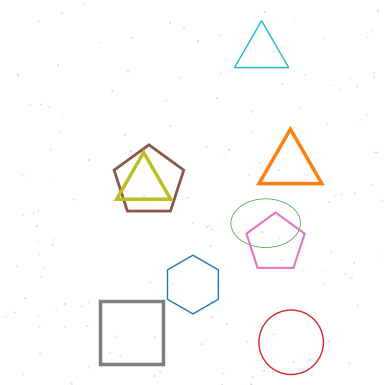[{"shape": "hexagon", "thickness": 1, "radius": 0.38, "center": [0.501, 0.261]}, {"shape": "triangle", "thickness": 2.5, "radius": 0.47, "center": [0.754, 0.57]}, {"shape": "oval", "thickness": 0.5, "radius": 0.45, "center": [0.69, 0.42]}, {"shape": "circle", "thickness": 1, "radius": 0.42, "center": [0.756, 0.111]}, {"shape": "pentagon", "thickness": 2, "radius": 0.48, "center": [0.387, 0.529]}, {"shape": "pentagon", "thickness": 1.5, "radius": 0.4, "center": [0.716, 0.369]}, {"shape": "square", "thickness": 2.5, "radius": 0.41, "center": [0.342, 0.136]}, {"shape": "triangle", "thickness": 2.5, "radius": 0.41, "center": [0.373, 0.523]}, {"shape": "triangle", "thickness": 1, "radius": 0.41, "center": [0.679, 0.865]}]